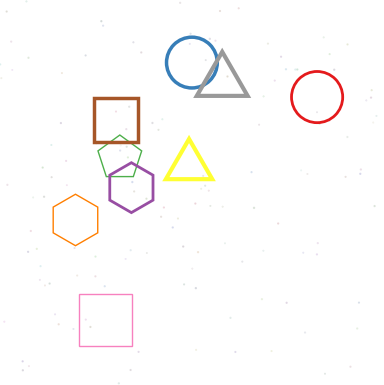[{"shape": "circle", "thickness": 2, "radius": 0.33, "center": [0.824, 0.748]}, {"shape": "circle", "thickness": 2.5, "radius": 0.33, "center": [0.498, 0.837]}, {"shape": "pentagon", "thickness": 1, "radius": 0.3, "center": [0.311, 0.59]}, {"shape": "hexagon", "thickness": 2, "radius": 0.32, "center": [0.341, 0.513]}, {"shape": "hexagon", "thickness": 1, "radius": 0.33, "center": [0.196, 0.429]}, {"shape": "triangle", "thickness": 3, "radius": 0.35, "center": [0.491, 0.569]}, {"shape": "square", "thickness": 2.5, "radius": 0.29, "center": [0.301, 0.687]}, {"shape": "square", "thickness": 1, "radius": 0.34, "center": [0.275, 0.169]}, {"shape": "triangle", "thickness": 3, "radius": 0.38, "center": [0.577, 0.789]}]